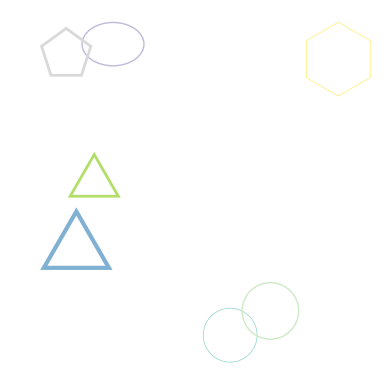[{"shape": "circle", "thickness": 0.5, "radius": 0.35, "center": [0.598, 0.129]}, {"shape": "oval", "thickness": 1, "radius": 0.4, "center": [0.294, 0.885]}, {"shape": "triangle", "thickness": 3, "radius": 0.49, "center": [0.198, 0.353]}, {"shape": "triangle", "thickness": 2, "radius": 0.36, "center": [0.245, 0.526]}, {"shape": "pentagon", "thickness": 2, "radius": 0.34, "center": [0.172, 0.859]}, {"shape": "circle", "thickness": 1, "radius": 0.37, "center": [0.702, 0.192]}, {"shape": "hexagon", "thickness": 0.5, "radius": 0.48, "center": [0.879, 0.846]}]